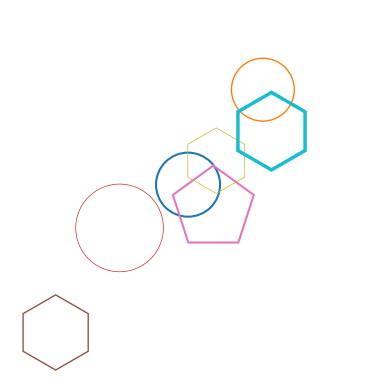[{"shape": "circle", "thickness": 1.5, "radius": 0.42, "center": [0.488, 0.52]}, {"shape": "circle", "thickness": 1, "radius": 0.41, "center": [0.683, 0.767]}, {"shape": "circle", "thickness": 0.5, "radius": 0.57, "center": [0.311, 0.408]}, {"shape": "hexagon", "thickness": 1, "radius": 0.49, "center": [0.145, 0.136]}, {"shape": "pentagon", "thickness": 1.5, "radius": 0.55, "center": [0.554, 0.459]}, {"shape": "hexagon", "thickness": 0.5, "radius": 0.43, "center": [0.562, 0.583]}, {"shape": "hexagon", "thickness": 2.5, "radius": 0.5, "center": [0.705, 0.659]}]